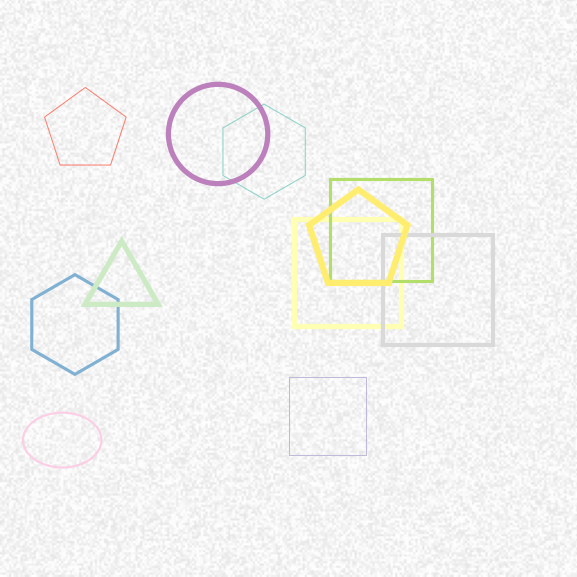[{"shape": "hexagon", "thickness": 0.5, "radius": 0.41, "center": [0.457, 0.736]}, {"shape": "square", "thickness": 2.5, "radius": 0.46, "center": [0.602, 0.528]}, {"shape": "square", "thickness": 0.5, "radius": 0.34, "center": [0.567, 0.279]}, {"shape": "pentagon", "thickness": 0.5, "radius": 0.37, "center": [0.148, 0.773]}, {"shape": "hexagon", "thickness": 1.5, "radius": 0.43, "center": [0.13, 0.437]}, {"shape": "square", "thickness": 1.5, "radius": 0.44, "center": [0.659, 0.6]}, {"shape": "oval", "thickness": 1, "radius": 0.34, "center": [0.108, 0.237]}, {"shape": "square", "thickness": 2, "radius": 0.47, "center": [0.759, 0.497]}, {"shape": "circle", "thickness": 2.5, "radius": 0.43, "center": [0.378, 0.767]}, {"shape": "triangle", "thickness": 2.5, "radius": 0.37, "center": [0.211, 0.509]}, {"shape": "pentagon", "thickness": 3, "radius": 0.45, "center": [0.62, 0.582]}]